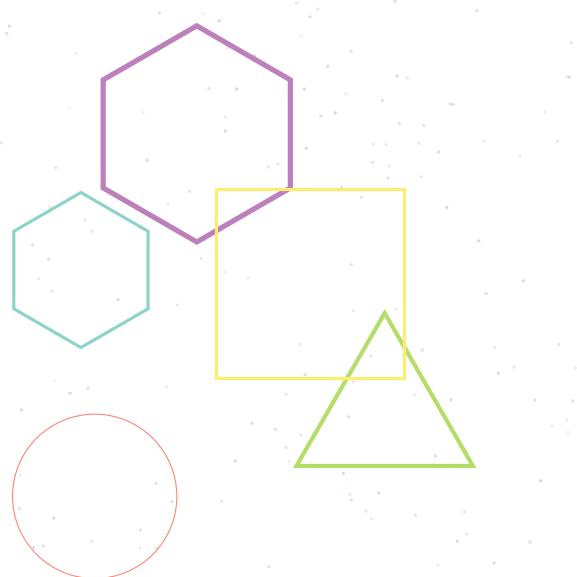[{"shape": "hexagon", "thickness": 1.5, "radius": 0.67, "center": [0.14, 0.532]}, {"shape": "circle", "thickness": 0.5, "radius": 0.71, "center": [0.164, 0.14]}, {"shape": "triangle", "thickness": 2, "radius": 0.88, "center": [0.666, 0.281]}, {"shape": "hexagon", "thickness": 2.5, "radius": 0.94, "center": [0.341, 0.767]}, {"shape": "square", "thickness": 1.5, "radius": 0.82, "center": [0.537, 0.508]}]